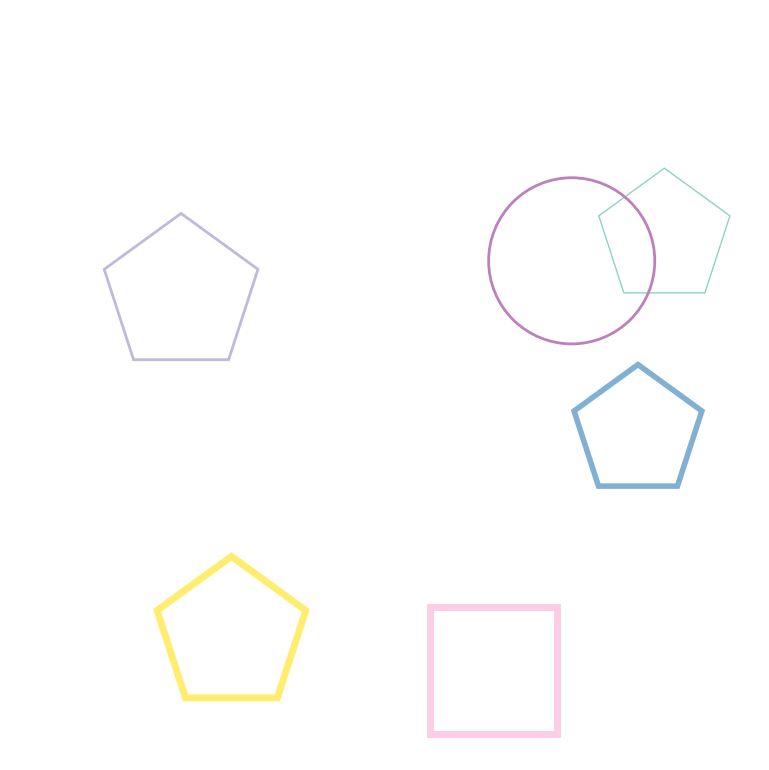[{"shape": "pentagon", "thickness": 0.5, "radius": 0.45, "center": [0.863, 0.692]}, {"shape": "pentagon", "thickness": 1, "radius": 0.52, "center": [0.235, 0.618]}, {"shape": "pentagon", "thickness": 2, "radius": 0.44, "center": [0.829, 0.439]}, {"shape": "square", "thickness": 2.5, "radius": 0.41, "center": [0.641, 0.13]}, {"shape": "circle", "thickness": 1, "radius": 0.54, "center": [0.742, 0.661]}, {"shape": "pentagon", "thickness": 2.5, "radius": 0.51, "center": [0.301, 0.176]}]